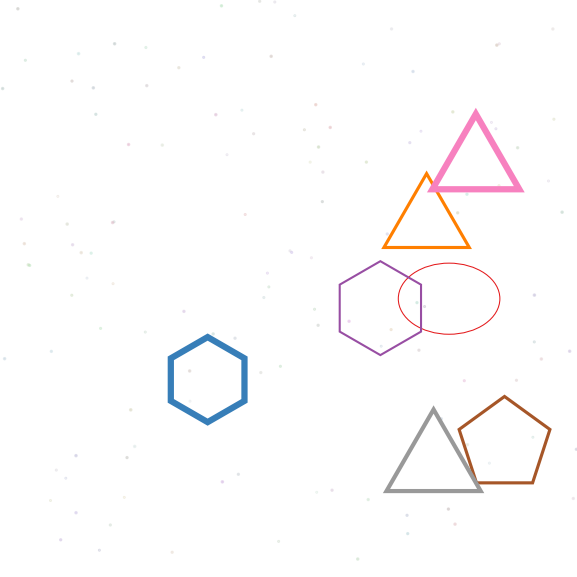[{"shape": "oval", "thickness": 0.5, "radius": 0.44, "center": [0.778, 0.482]}, {"shape": "hexagon", "thickness": 3, "radius": 0.37, "center": [0.36, 0.342]}, {"shape": "hexagon", "thickness": 1, "radius": 0.41, "center": [0.659, 0.466]}, {"shape": "triangle", "thickness": 1.5, "radius": 0.43, "center": [0.739, 0.613]}, {"shape": "pentagon", "thickness": 1.5, "radius": 0.41, "center": [0.874, 0.23]}, {"shape": "triangle", "thickness": 3, "radius": 0.43, "center": [0.824, 0.715]}, {"shape": "triangle", "thickness": 2, "radius": 0.47, "center": [0.751, 0.196]}]